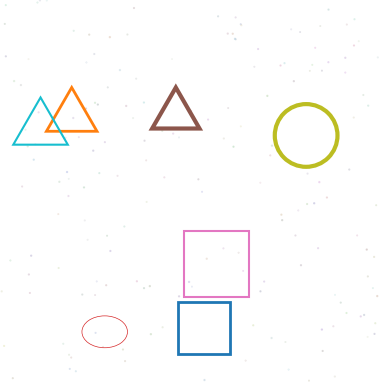[{"shape": "square", "thickness": 2, "radius": 0.34, "center": [0.531, 0.149]}, {"shape": "triangle", "thickness": 2, "radius": 0.38, "center": [0.186, 0.697]}, {"shape": "oval", "thickness": 0.5, "radius": 0.3, "center": [0.272, 0.138]}, {"shape": "triangle", "thickness": 3, "radius": 0.35, "center": [0.457, 0.702]}, {"shape": "square", "thickness": 1.5, "radius": 0.43, "center": [0.563, 0.314]}, {"shape": "circle", "thickness": 3, "radius": 0.41, "center": [0.795, 0.648]}, {"shape": "triangle", "thickness": 1.5, "radius": 0.41, "center": [0.105, 0.665]}]